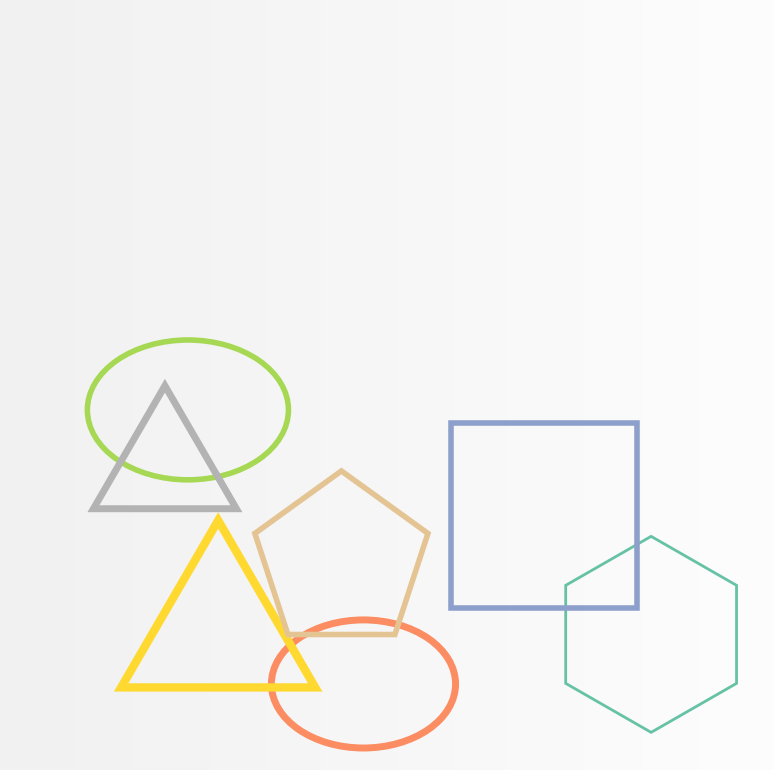[{"shape": "hexagon", "thickness": 1, "radius": 0.64, "center": [0.84, 0.176]}, {"shape": "oval", "thickness": 2.5, "radius": 0.59, "center": [0.469, 0.112]}, {"shape": "square", "thickness": 2, "radius": 0.6, "center": [0.702, 0.33]}, {"shape": "oval", "thickness": 2, "radius": 0.65, "center": [0.242, 0.468]}, {"shape": "triangle", "thickness": 3, "radius": 0.72, "center": [0.282, 0.18]}, {"shape": "pentagon", "thickness": 2, "radius": 0.59, "center": [0.441, 0.271]}, {"shape": "triangle", "thickness": 2.5, "radius": 0.53, "center": [0.213, 0.393]}]